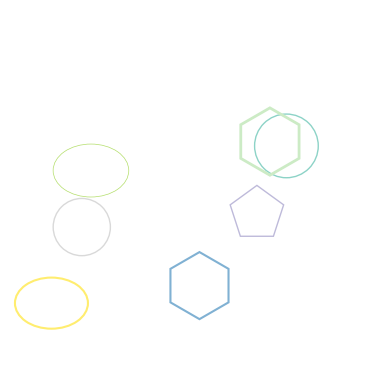[{"shape": "circle", "thickness": 1, "radius": 0.41, "center": [0.744, 0.621]}, {"shape": "pentagon", "thickness": 1, "radius": 0.36, "center": [0.667, 0.445]}, {"shape": "hexagon", "thickness": 1.5, "radius": 0.44, "center": [0.518, 0.258]}, {"shape": "oval", "thickness": 0.5, "radius": 0.49, "center": [0.236, 0.557]}, {"shape": "circle", "thickness": 1, "radius": 0.37, "center": [0.212, 0.41]}, {"shape": "hexagon", "thickness": 2, "radius": 0.44, "center": [0.701, 0.632]}, {"shape": "oval", "thickness": 1.5, "radius": 0.47, "center": [0.134, 0.213]}]